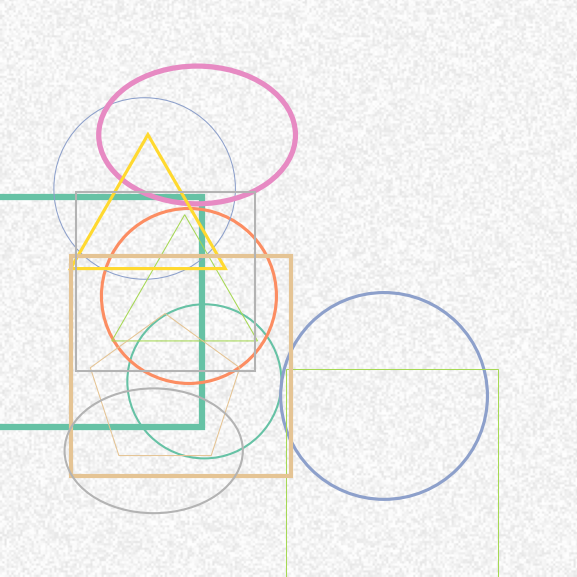[{"shape": "circle", "thickness": 1, "radius": 0.67, "center": [0.354, 0.339]}, {"shape": "square", "thickness": 3, "radius": 0.99, "center": [0.151, 0.459]}, {"shape": "circle", "thickness": 1.5, "radius": 0.76, "center": [0.327, 0.487]}, {"shape": "circle", "thickness": 1.5, "radius": 0.9, "center": [0.665, 0.313]}, {"shape": "circle", "thickness": 0.5, "radius": 0.79, "center": [0.25, 0.673]}, {"shape": "oval", "thickness": 2.5, "radius": 0.85, "center": [0.341, 0.765]}, {"shape": "triangle", "thickness": 0.5, "radius": 0.73, "center": [0.32, 0.482]}, {"shape": "square", "thickness": 0.5, "radius": 0.92, "center": [0.679, 0.177]}, {"shape": "triangle", "thickness": 1.5, "radius": 0.77, "center": [0.256, 0.611]}, {"shape": "square", "thickness": 2, "radius": 0.95, "center": [0.314, 0.365]}, {"shape": "pentagon", "thickness": 0.5, "radius": 0.68, "center": [0.286, 0.32]}, {"shape": "oval", "thickness": 1, "radius": 0.77, "center": [0.266, 0.219]}, {"shape": "square", "thickness": 1, "radius": 0.78, "center": [0.287, 0.512]}]